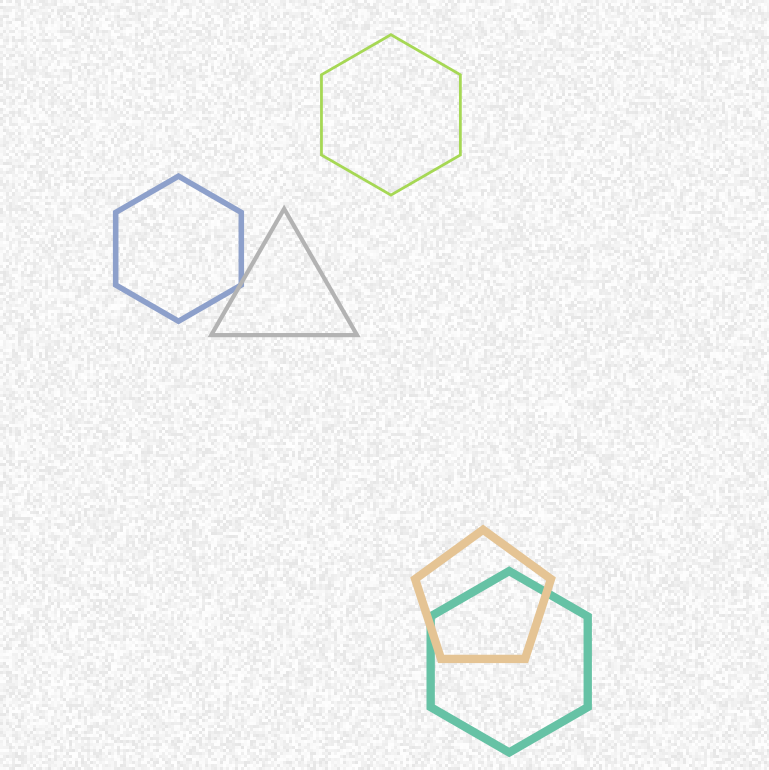[{"shape": "hexagon", "thickness": 3, "radius": 0.59, "center": [0.661, 0.141]}, {"shape": "hexagon", "thickness": 2, "radius": 0.47, "center": [0.232, 0.677]}, {"shape": "hexagon", "thickness": 1, "radius": 0.52, "center": [0.508, 0.851]}, {"shape": "pentagon", "thickness": 3, "radius": 0.46, "center": [0.627, 0.219]}, {"shape": "triangle", "thickness": 1.5, "radius": 0.55, "center": [0.369, 0.619]}]